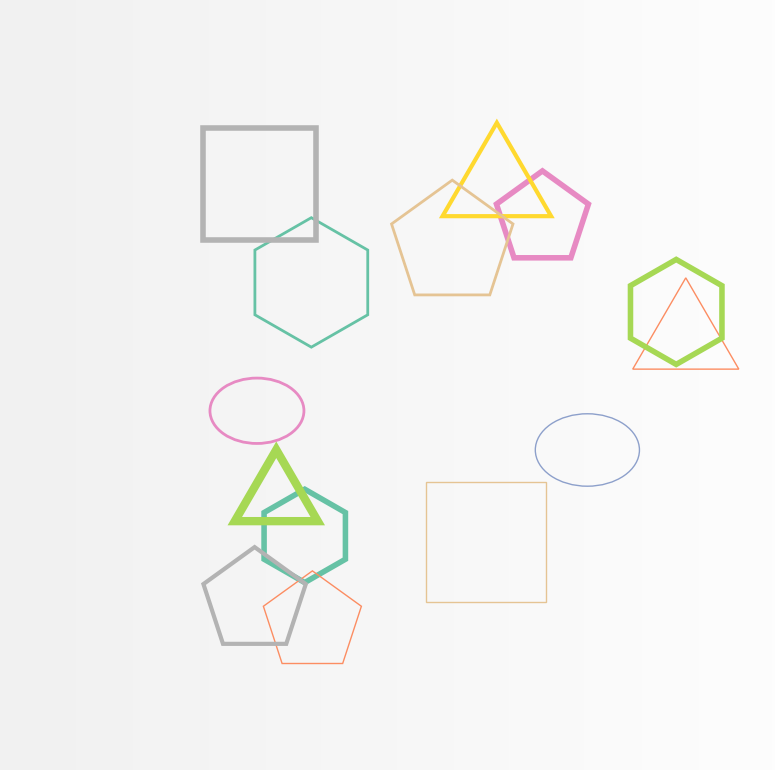[{"shape": "hexagon", "thickness": 2, "radius": 0.3, "center": [0.393, 0.304]}, {"shape": "hexagon", "thickness": 1, "radius": 0.42, "center": [0.402, 0.633]}, {"shape": "triangle", "thickness": 0.5, "radius": 0.4, "center": [0.885, 0.56]}, {"shape": "pentagon", "thickness": 0.5, "radius": 0.33, "center": [0.403, 0.192]}, {"shape": "oval", "thickness": 0.5, "radius": 0.34, "center": [0.758, 0.416]}, {"shape": "oval", "thickness": 1, "radius": 0.3, "center": [0.332, 0.467]}, {"shape": "pentagon", "thickness": 2, "radius": 0.31, "center": [0.7, 0.716]}, {"shape": "triangle", "thickness": 3, "radius": 0.31, "center": [0.356, 0.354]}, {"shape": "hexagon", "thickness": 2, "radius": 0.34, "center": [0.873, 0.595]}, {"shape": "triangle", "thickness": 1.5, "radius": 0.4, "center": [0.641, 0.76]}, {"shape": "pentagon", "thickness": 1, "radius": 0.41, "center": [0.584, 0.684]}, {"shape": "square", "thickness": 0.5, "radius": 0.39, "center": [0.627, 0.296]}, {"shape": "pentagon", "thickness": 1.5, "radius": 0.35, "center": [0.329, 0.22]}, {"shape": "square", "thickness": 2, "radius": 0.36, "center": [0.335, 0.761]}]